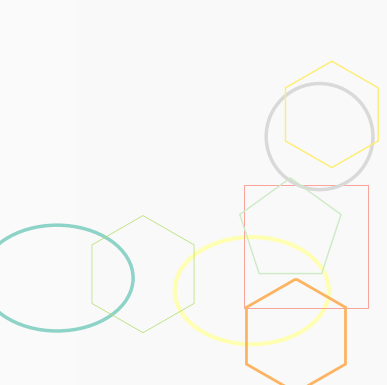[{"shape": "oval", "thickness": 2.5, "radius": 0.98, "center": [0.147, 0.278]}, {"shape": "oval", "thickness": 3, "radius": 0.99, "center": [0.65, 0.245]}, {"shape": "square", "thickness": 0.5, "radius": 0.8, "center": [0.79, 0.361]}, {"shape": "hexagon", "thickness": 2, "radius": 0.74, "center": [0.764, 0.128]}, {"shape": "hexagon", "thickness": 0.5, "radius": 0.76, "center": [0.369, 0.288]}, {"shape": "circle", "thickness": 2.5, "radius": 0.69, "center": [0.825, 0.645]}, {"shape": "pentagon", "thickness": 1, "radius": 0.69, "center": [0.749, 0.4]}, {"shape": "hexagon", "thickness": 1, "radius": 0.69, "center": [0.856, 0.703]}]